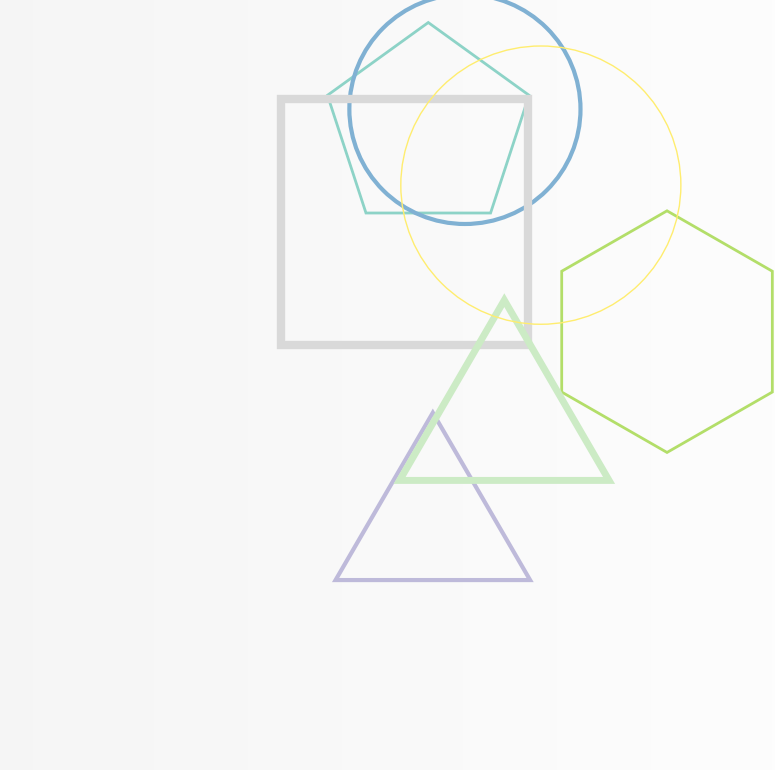[{"shape": "pentagon", "thickness": 1, "radius": 0.68, "center": [0.553, 0.834]}, {"shape": "triangle", "thickness": 1.5, "radius": 0.72, "center": [0.558, 0.319]}, {"shape": "circle", "thickness": 1.5, "radius": 0.75, "center": [0.6, 0.858]}, {"shape": "hexagon", "thickness": 1, "radius": 0.78, "center": [0.861, 0.569]}, {"shape": "square", "thickness": 3, "radius": 0.8, "center": [0.522, 0.712]}, {"shape": "triangle", "thickness": 2.5, "radius": 0.78, "center": [0.651, 0.454]}, {"shape": "circle", "thickness": 0.5, "radius": 0.9, "center": [0.698, 0.76]}]